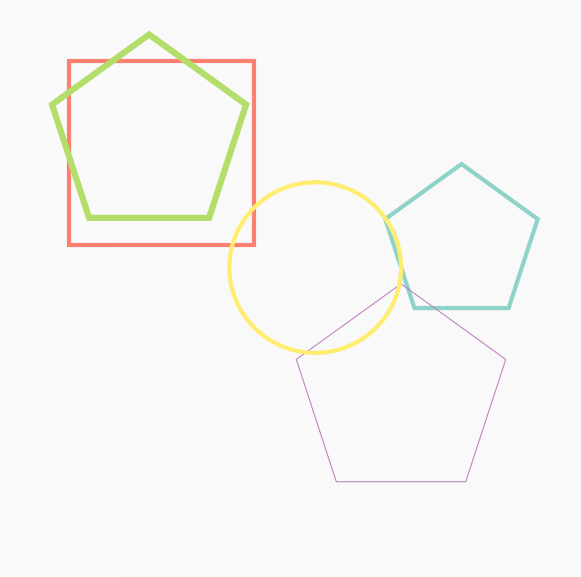[{"shape": "pentagon", "thickness": 2, "radius": 0.69, "center": [0.794, 0.577]}, {"shape": "square", "thickness": 2, "radius": 0.79, "center": [0.278, 0.734]}, {"shape": "pentagon", "thickness": 3, "radius": 0.88, "center": [0.257, 0.764]}, {"shape": "pentagon", "thickness": 0.5, "radius": 0.95, "center": [0.69, 0.318]}, {"shape": "circle", "thickness": 2, "radius": 0.74, "center": [0.542, 0.536]}]